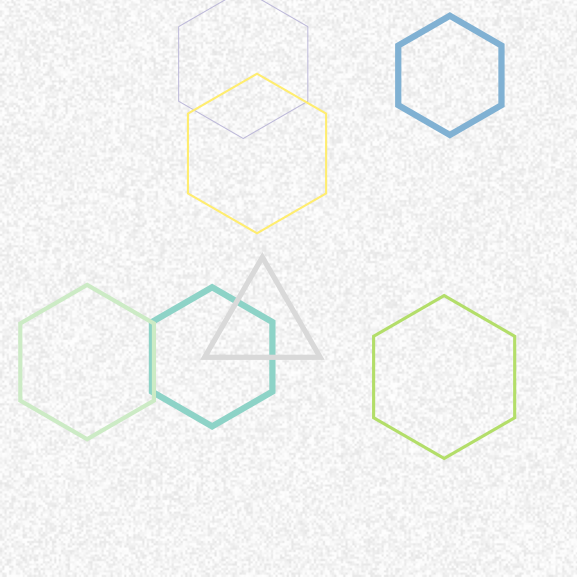[{"shape": "hexagon", "thickness": 3, "radius": 0.6, "center": [0.367, 0.381]}, {"shape": "hexagon", "thickness": 0.5, "radius": 0.65, "center": [0.421, 0.888]}, {"shape": "hexagon", "thickness": 3, "radius": 0.52, "center": [0.779, 0.869]}, {"shape": "hexagon", "thickness": 1.5, "radius": 0.71, "center": [0.769, 0.346]}, {"shape": "triangle", "thickness": 2.5, "radius": 0.58, "center": [0.454, 0.438]}, {"shape": "hexagon", "thickness": 2, "radius": 0.67, "center": [0.151, 0.372]}, {"shape": "hexagon", "thickness": 1, "radius": 0.69, "center": [0.445, 0.733]}]